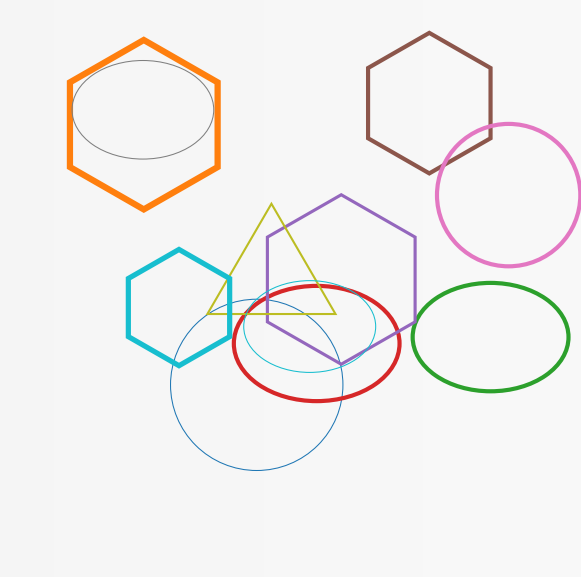[{"shape": "circle", "thickness": 0.5, "radius": 0.74, "center": [0.442, 0.333]}, {"shape": "hexagon", "thickness": 3, "radius": 0.73, "center": [0.247, 0.783]}, {"shape": "oval", "thickness": 2, "radius": 0.67, "center": [0.844, 0.415]}, {"shape": "oval", "thickness": 2, "radius": 0.71, "center": [0.545, 0.404]}, {"shape": "hexagon", "thickness": 1.5, "radius": 0.73, "center": [0.587, 0.515]}, {"shape": "hexagon", "thickness": 2, "radius": 0.61, "center": [0.739, 0.821]}, {"shape": "circle", "thickness": 2, "radius": 0.62, "center": [0.875, 0.661]}, {"shape": "oval", "thickness": 0.5, "radius": 0.61, "center": [0.246, 0.809]}, {"shape": "triangle", "thickness": 1, "radius": 0.64, "center": [0.467, 0.519]}, {"shape": "oval", "thickness": 0.5, "radius": 0.57, "center": [0.533, 0.434]}, {"shape": "hexagon", "thickness": 2.5, "radius": 0.5, "center": [0.308, 0.467]}]